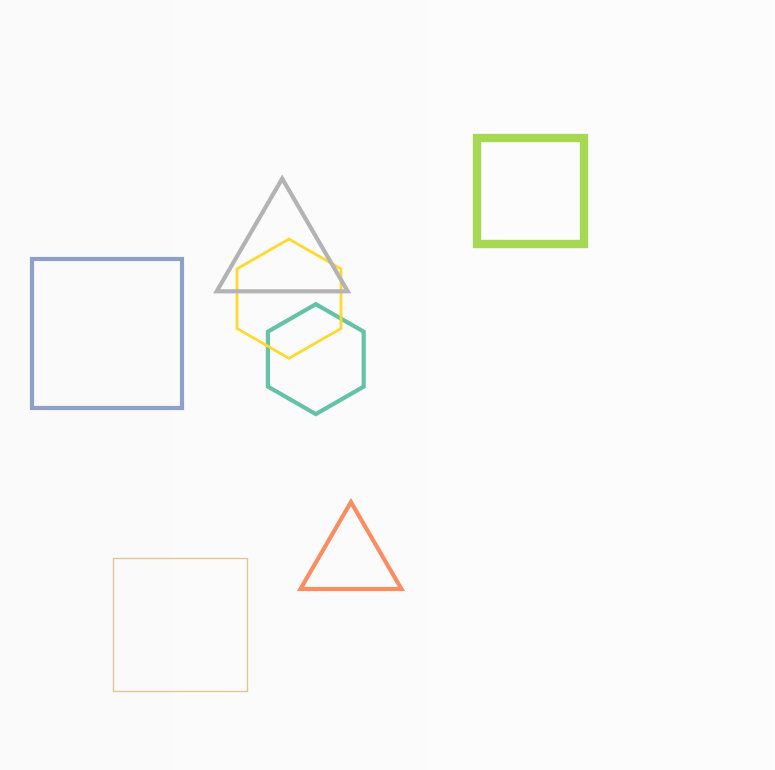[{"shape": "hexagon", "thickness": 1.5, "radius": 0.36, "center": [0.408, 0.534]}, {"shape": "triangle", "thickness": 1.5, "radius": 0.38, "center": [0.453, 0.273]}, {"shape": "square", "thickness": 1.5, "radius": 0.48, "center": [0.139, 0.567]}, {"shape": "square", "thickness": 3, "radius": 0.35, "center": [0.684, 0.752]}, {"shape": "hexagon", "thickness": 1, "radius": 0.39, "center": [0.373, 0.612]}, {"shape": "square", "thickness": 0.5, "radius": 0.43, "center": [0.232, 0.189]}, {"shape": "triangle", "thickness": 1.5, "radius": 0.49, "center": [0.364, 0.67]}]